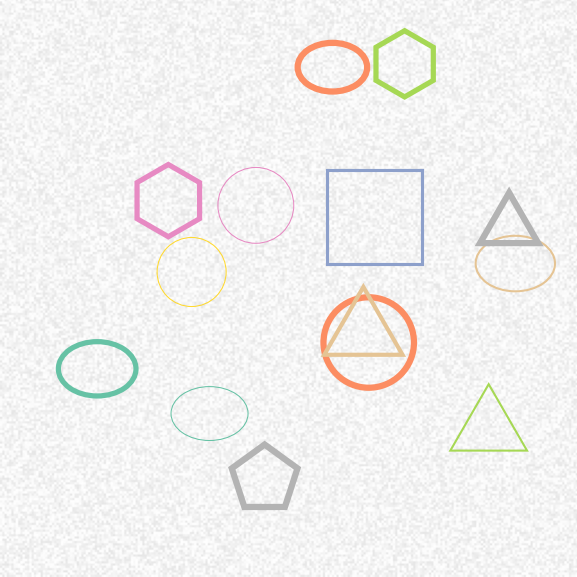[{"shape": "oval", "thickness": 0.5, "radius": 0.33, "center": [0.363, 0.283]}, {"shape": "oval", "thickness": 2.5, "radius": 0.34, "center": [0.168, 0.361]}, {"shape": "oval", "thickness": 3, "radius": 0.3, "center": [0.576, 0.883]}, {"shape": "circle", "thickness": 3, "radius": 0.39, "center": [0.638, 0.406]}, {"shape": "square", "thickness": 1.5, "radius": 0.41, "center": [0.648, 0.623]}, {"shape": "hexagon", "thickness": 2.5, "radius": 0.31, "center": [0.291, 0.652]}, {"shape": "circle", "thickness": 0.5, "radius": 0.33, "center": [0.443, 0.644]}, {"shape": "hexagon", "thickness": 2.5, "radius": 0.29, "center": [0.701, 0.889]}, {"shape": "triangle", "thickness": 1, "radius": 0.38, "center": [0.846, 0.257]}, {"shape": "circle", "thickness": 0.5, "radius": 0.3, "center": [0.332, 0.528]}, {"shape": "triangle", "thickness": 2, "radius": 0.39, "center": [0.629, 0.424]}, {"shape": "oval", "thickness": 1, "radius": 0.34, "center": [0.892, 0.543]}, {"shape": "pentagon", "thickness": 3, "radius": 0.3, "center": [0.458, 0.17]}, {"shape": "triangle", "thickness": 3, "radius": 0.29, "center": [0.882, 0.607]}]